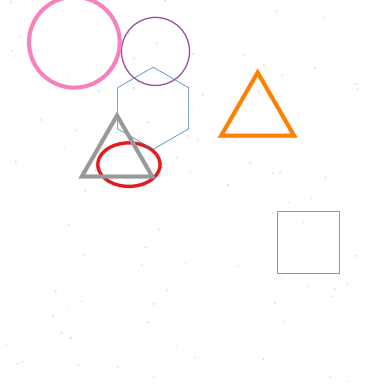[{"shape": "oval", "thickness": 2.5, "radius": 0.4, "center": [0.335, 0.572]}, {"shape": "hexagon", "thickness": 0.5, "radius": 0.53, "center": [0.398, 0.719]}, {"shape": "circle", "thickness": 1, "radius": 0.44, "center": [0.404, 0.866]}, {"shape": "triangle", "thickness": 3, "radius": 0.55, "center": [0.669, 0.702]}, {"shape": "square", "thickness": 0.5, "radius": 0.4, "center": [0.8, 0.371]}, {"shape": "circle", "thickness": 3, "radius": 0.59, "center": [0.193, 0.89]}, {"shape": "triangle", "thickness": 3, "radius": 0.53, "center": [0.304, 0.594]}]